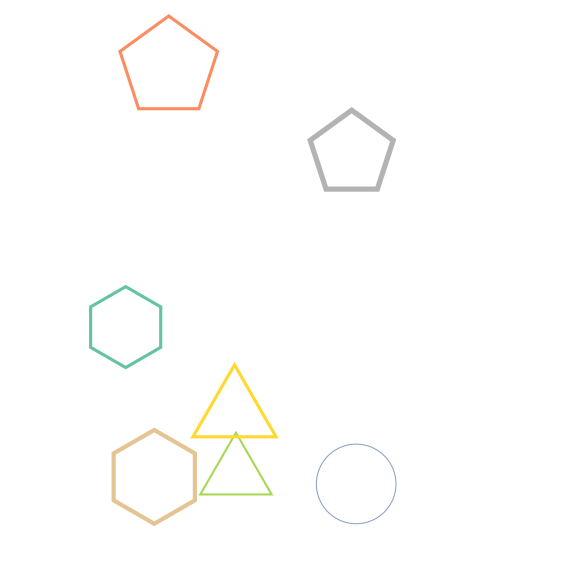[{"shape": "hexagon", "thickness": 1.5, "radius": 0.35, "center": [0.218, 0.433]}, {"shape": "pentagon", "thickness": 1.5, "radius": 0.44, "center": [0.292, 0.883]}, {"shape": "circle", "thickness": 0.5, "radius": 0.34, "center": [0.617, 0.161]}, {"shape": "triangle", "thickness": 1, "radius": 0.36, "center": [0.409, 0.179]}, {"shape": "triangle", "thickness": 1.5, "radius": 0.42, "center": [0.406, 0.284]}, {"shape": "hexagon", "thickness": 2, "radius": 0.41, "center": [0.267, 0.173]}, {"shape": "pentagon", "thickness": 2.5, "radius": 0.38, "center": [0.609, 0.733]}]